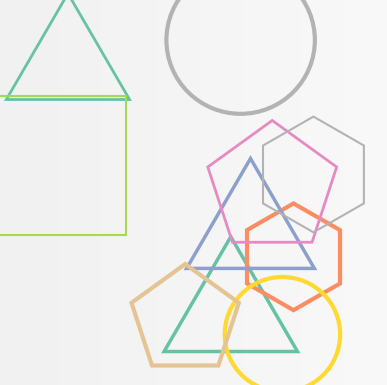[{"shape": "triangle", "thickness": 2, "radius": 0.92, "center": [0.175, 0.833]}, {"shape": "triangle", "thickness": 2.5, "radius": 0.99, "center": [0.596, 0.186]}, {"shape": "hexagon", "thickness": 3, "radius": 0.69, "center": [0.757, 0.333]}, {"shape": "triangle", "thickness": 2.5, "radius": 0.95, "center": [0.646, 0.398]}, {"shape": "pentagon", "thickness": 2, "radius": 0.87, "center": [0.703, 0.512]}, {"shape": "square", "thickness": 1.5, "radius": 0.9, "center": [0.144, 0.57]}, {"shape": "circle", "thickness": 3, "radius": 0.74, "center": [0.729, 0.132]}, {"shape": "pentagon", "thickness": 3, "radius": 0.73, "center": [0.478, 0.169]}, {"shape": "circle", "thickness": 3, "radius": 0.96, "center": [0.621, 0.896]}, {"shape": "hexagon", "thickness": 1.5, "radius": 0.75, "center": [0.809, 0.547]}]